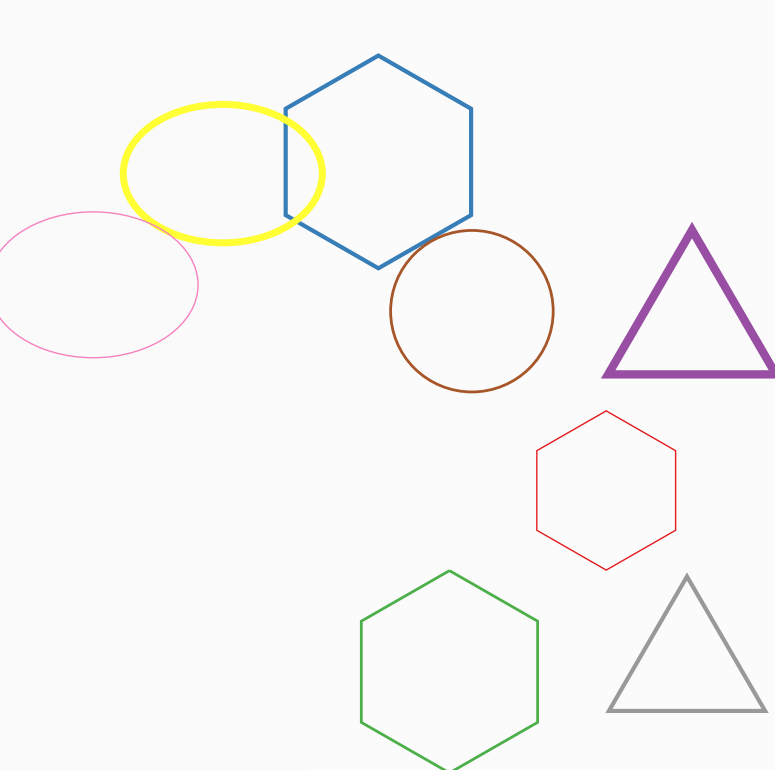[{"shape": "hexagon", "thickness": 0.5, "radius": 0.52, "center": [0.782, 0.363]}, {"shape": "hexagon", "thickness": 1.5, "radius": 0.69, "center": [0.488, 0.79]}, {"shape": "hexagon", "thickness": 1, "radius": 0.66, "center": [0.58, 0.128]}, {"shape": "triangle", "thickness": 3, "radius": 0.62, "center": [0.893, 0.576]}, {"shape": "oval", "thickness": 2.5, "radius": 0.64, "center": [0.287, 0.775]}, {"shape": "circle", "thickness": 1, "radius": 0.52, "center": [0.609, 0.596]}, {"shape": "oval", "thickness": 0.5, "radius": 0.68, "center": [0.12, 0.63]}, {"shape": "triangle", "thickness": 1.5, "radius": 0.58, "center": [0.886, 0.135]}]